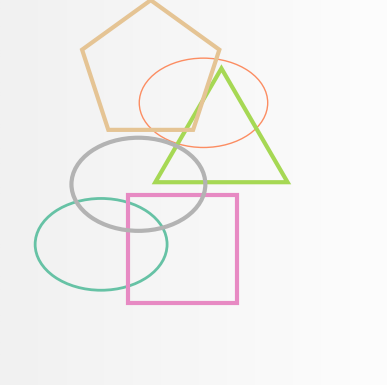[{"shape": "oval", "thickness": 2, "radius": 0.85, "center": [0.261, 0.365]}, {"shape": "oval", "thickness": 1, "radius": 0.83, "center": [0.525, 0.733]}, {"shape": "square", "thickness": 3, "radius": 0.7, "center": [0.471, 0.353]}, {"shape": "triangle", "thickness": 3, "radius": 0.99, "center": [0.571, 0.625]}, {"shape": "pentagon", "thickness": 3, "radius": 0.93, "center": [0.389, 0.813]}, {"shape": "oval", "thickness": 3, "radius": 0.86, "center": [0.357, 0.521]}]